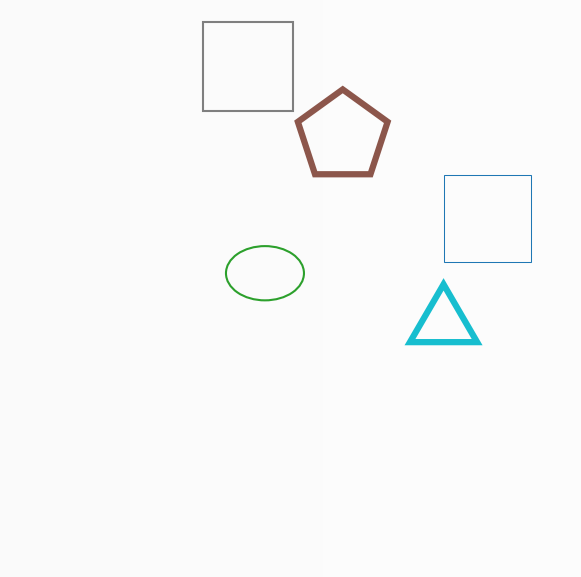[{"shape": "square", "thickness": 0.5, "radius": 0.38, "center": [0.839, 0.621]}, {"shape": "oval", "thickness": 1, "radius": 0.34, "center": [0.456, 0.526]}, {"shape": "pentagon", "thickness": 3, "radius": 0.41, "center": [0.59, 0.763]}, {"shape": "square", "thickness": 1, "radius": 0.39, "center": [0.427, 0.884]}, {"shape": "triangle", "thickness": 3, "radius": 0.33, "center": [0.763, 0.44]}]